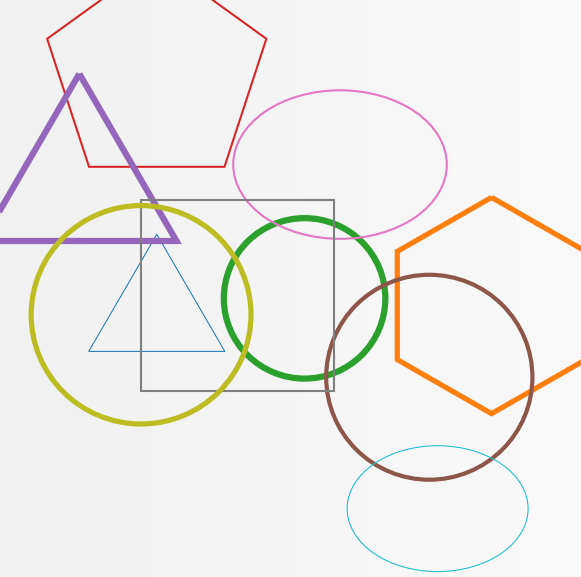[{"shape": "triangle", "thickness": 0.5, "radius": 0.68, "center": [0.27, 0.458]}, {"shape": "hexagon", "thickness": 2.5, "radius": 0.94, "center": [0.846, 0.47]}, {"shape": "circle", "thickness": 3, "radius": 0.69, "center": [0.524, 0.482]}, {"shape": "pentagon", "thickness": 1, "radius": 0.99, "center": [0.27, 0.871]}, {"shape": "triangle", "thickness": 3, "radius": 0.96, "center": [0.136, 0.678]}, {"shape": "circle", "thickness": 2, "radius": 0.89, "center": [0.739, 0.346]}, {"shape": "oval", "thickness": 1, "radius": 0.92, "center": [0.585, 0.714]}, {"shape": "square", "thickness": 1, "radius": 0.83, "center": [0.408, 0.487]}, {"shape": "circle", "thickness": 2.5, "radius": 0.95, "center": [0.243, 0.454]}, {"shape": "oval", "thickness": 0.5, "radius": 0.78, "center": [0.753, 0.118]}]